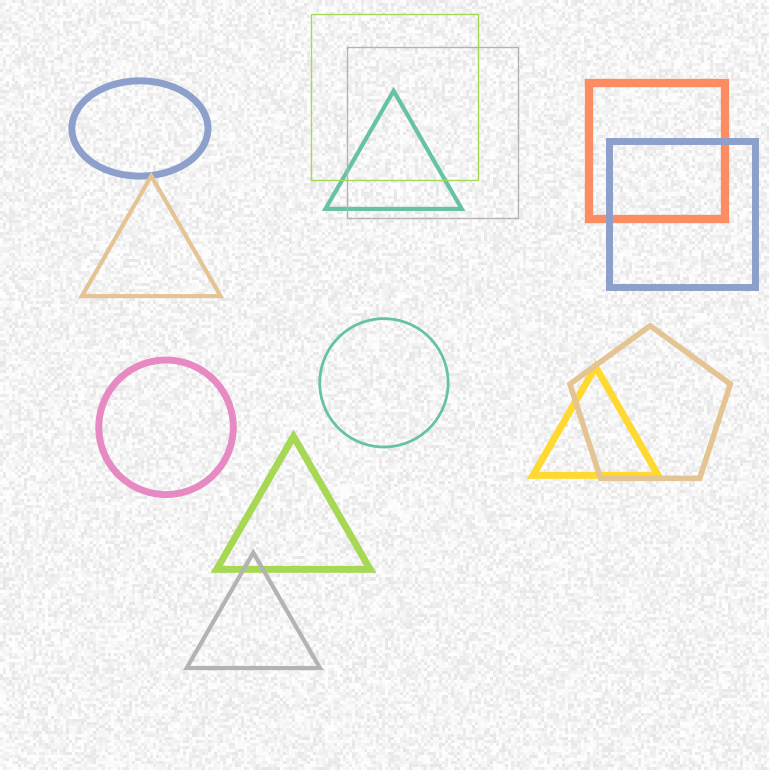[{"shape": "circle", "thickness": 1, "radius": 0.42, "center": [0.499, 0.503]}, {"shape": "triangle", "thickness": 1.5, "radius": 0.51, "center": [0.511, 0.78]}, {"shape": "square", "thickness": 3, "radius": 0.44, "center": [0.853, 0.804]}, {"shape": "square", "thickness": 2.5, "radius": 0.47, "center": [0.886, 0.722]}, {"shape": "oval", "thickness": 2.5, "radius": 0.44, "center": [0.182, 0.833]}, {"shape": "circle", "thickness": 2.5, "radius": 0.44, "center": [0.216, 0.445]}, {"shape": "square", "thickness": 0.5, "radius": 0.54, "center": [0.512, 0.874]}, {"shape": "triangle", "thickness": 2.5, "radius": 0.58, "center": [0.381, 0.318]}, {"shape": "triangle", "thickness": 2.5, "radius": 0.47, "center": [0.774, 0.43]}, {"shape": "triangle", "thickness": 1.5, "radius": 0.52, "center": [0.196, 0.667]}, {"shape": "pentagon", "thickness": 2, "radius": 0.55, "center": [0.844, 0.467]}, {"shape": "triangle", "thickness": 1.5, "radius": 0.5, "center": [0.329, 0.182]}, {"shape": "square", "thickness": 0.5, "radius": 0.56, "center": [0.562, 0.827]}]